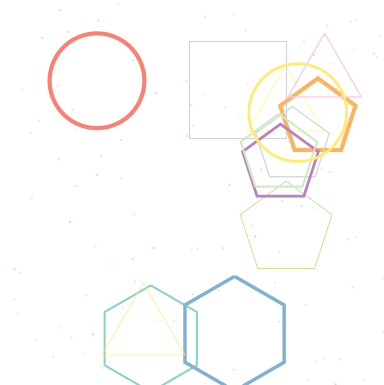[{"shape": "hexagon", "thickness": 1.5, "radius": 0.69, "center": [0.392, 0.12]}, {"shape": "triangle", "thickness": 1, "radius": 0.57, "center": [0.741, 0.716]}, {"shape": "square", "thickness": 0.5, "radius": 0.63, "center": [0.617, 0.767]}, {"shape": "circle", "thickness": 3, "radius": 0.62, "center": [0.252, 0.79]}, {"shape": "hexagon", "thickness": 2.5, "radius": 0.74, "center": [0.609, 0.133]}, {"shape": "pentagon", "thickness": 3, "radius": 0.51, "center": [0.825, 0.694]}, {"shape": "pentagon", "thickness": 0.5, "radius": 0.63, "center": [0.743, 0.404]}, {"shape": "triangle", "thickness": 1, "radius": 0.55, "center": [0.843, 0.803]}, {"shape": "pentagon", "thickness": 1, "radius": 0.5, "center": [0.76, 0.622]}, {"shape": "pentagon", "thickness": 2, "radius": 0.52, "center": [0.728, 0.574]}, {"shape": "pentagon", "thickness": 1.5, "radius": 0.52, "center": [0.724, 0.6]}, {"shape": "triangle", "thickness": 0.5, "radius": 0.62, "center": [0.373, 0.14]}, {"shape": "circle", "thickness": 2, "radius": 0.63, "center": [0.773, 0.708]}]